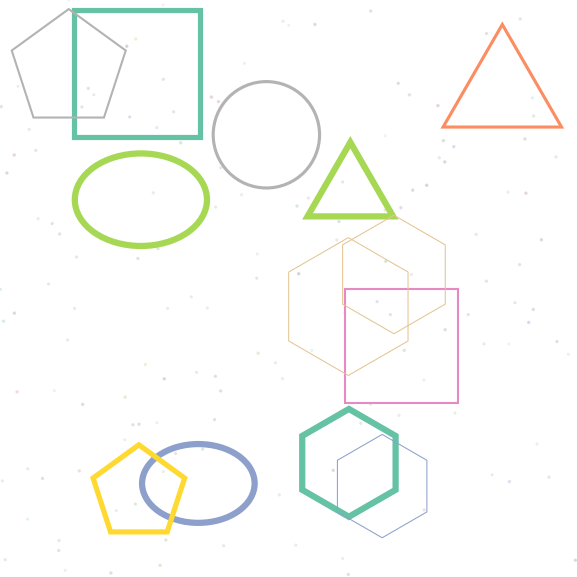[{"shape": "square", "thickness": 2.5, "radius": 0.55, "center": [0.237, 0.871]}, {"shape": "hexagon", "thickness": 3, "radius": 0.47, "center": [0.604, 0.198]}, {"shape": "triangle", "thickness": 1.5, "radius": 0.59, "center": [0.87, 0.838]}, {"shape": "oval", "thickness": 3, "radius": 0.49, "center": [0.343, 0.162]}, {"shape": "hexagon", "thickness": 0.5, "radius": 0.45, "center": [0.662, 0.157]}, {"shape": "square", "thickness": 1, "radius": 0.49, "center": [0.695, 0.4]}, {"shape": "triangle", "thickness": 3, "radius": 0.43, "center": [0.607, 0.667]}, {"shape": "oval", "thickness": 3, "radius": 0.57, "center": [0.244, 0.653]}, {"shape": "pentagon", "thickness": 2.5, "radius": 0.42, "center": [0.24, 0.146]}, {"shape": "hexagon", "thickness": 0.5, "radius": 0.51, "center": [0.682, 0.524]}, {"shape": "hexagon", "thickness": 0.5, "radius": 0.6, "center": [0.603, 0.468]}, {"shape": "circle", "thickness": 1.5, "radius": 0.46, "center": [0.461, 0.766]}, {"shape": "pentagon", "thickness": 1, "radius": 0.52, "center": [0.119, 0.88]}]